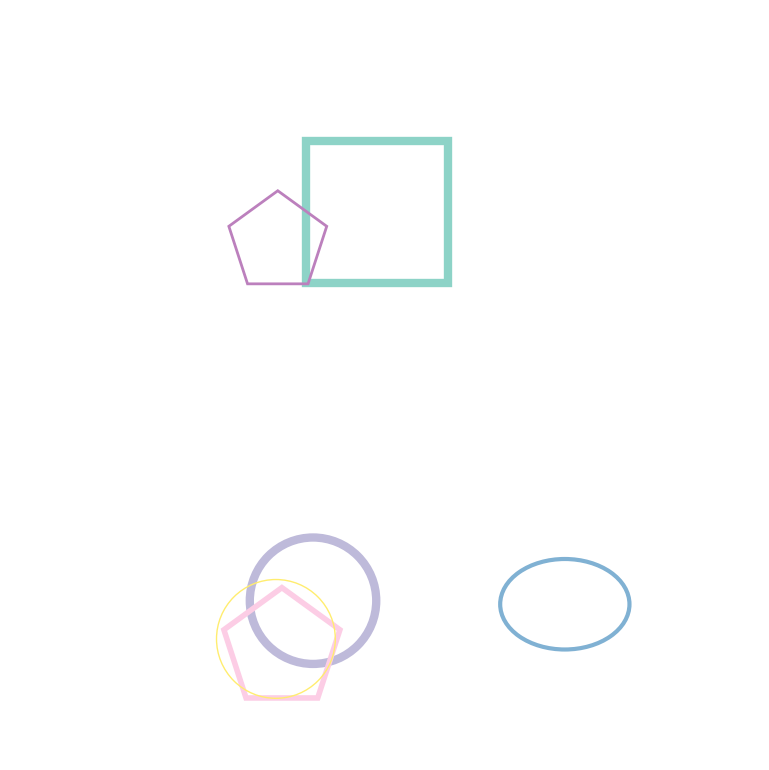[{"shape": "square", "thickness": 3, "radius": 0.46, "center": [0.489, 0.724]}, {"shape": "circle", "thickness": 3, "radius": 0.41, "center": [0.407, 0.22]}, {"shape": "oval", "thickness": 1.5, "radius": 0.42, "center": [0.734, 0.215]}, {"shape": "pentagon", "thickness": 2, "radius": 0.4, "center": [0.366, 0.158]}, {"shape": "pentagon", "thickness": 1, "radius": 0.33, "center": [0.361, 0.685]}, {"shape": "circle", "thickness": 0.5, "radius": 0.39, "center": [0.358, 0.17]}]